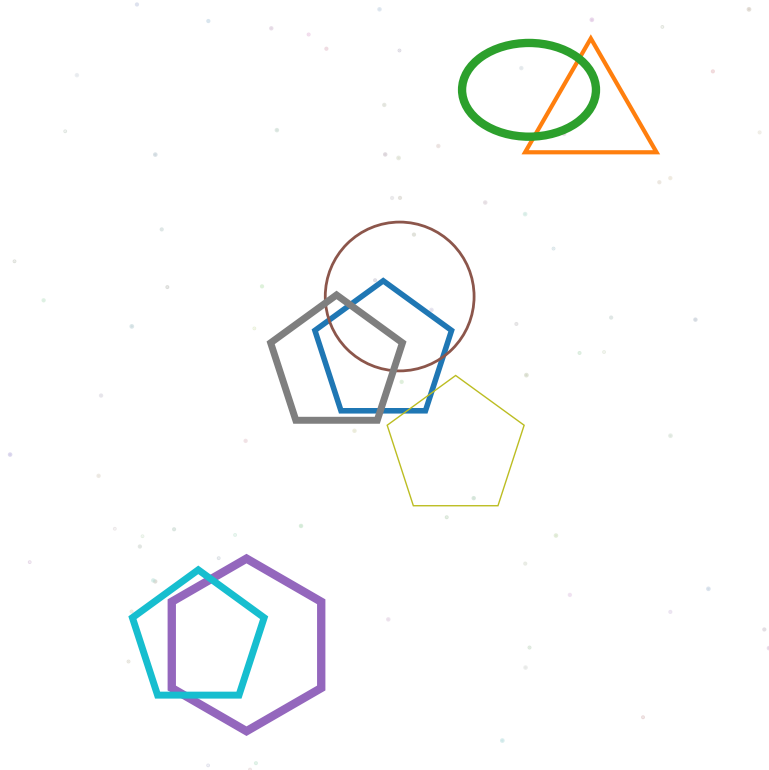[{"shape": "pentagon", "thickness": 2, "radius": 0.47, "center": [0.498, 0.542]}, {"shape": "triangle", "thickness": 1.5, "radius": 0.49, "center": [0.767, 0.852]}, {"shape": "oval", "thickness": 3, "radius": 0.43, "center": [0.687, 0.883]}, {"shape": "hexagon", "thickness": 3, "radius": 0.56, "center": [0.32, 0.162]}, {"shape": "circle", "thickness": 1, "radius": 0.48, "center": [0.519, 0.615]}, {"shape": "pentagon", "thickness": 2.5, "radius": 0.45, "center": [0.437, 0.527]}, {"shape": "pentagon", "thickness": 0.5, "radius": 0.47, "center": [0.592, 0.419]}, {"shape": "pentagon", "thickness": 2.5, "radius": 0.45, "center": [0.258, 0.17]}]